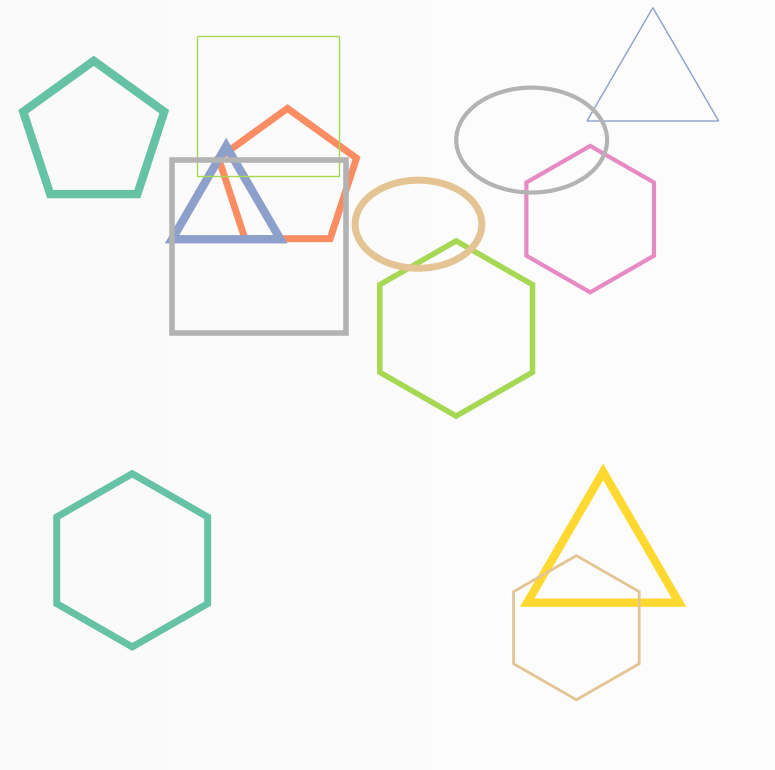[{"shape": "pentagon", "thickness": 3, "radius": 0.48, "center": [0.121, 0.825]}, {"shape": "hexagon", "thickness": 2.5, "radius": 0.56, "center": [0.171, 0.272]}, {"shape": "pentagon", "thickness": 2.5, "radius": 0.47, "center": [0.371, 0.766]}, {"shape": "triangle", "thickness": 3, "radius": 0.4, "center": [0.292, 0.73]}, {"shape": "triangle", "thickness": 0.5, "radius": 0.49, "center": [0.842, 0.892]}, {"shape": "hexagon", "thickness": 1.5, "radius": 0.48, "center": [0.762, 0.715]}, {"shape": "hexagon", "thickness": 2, "radius": 0.57, "center": [0.589, 0.573]}, {"shape": "square", "thickness": 0.5, "radius": 0.46, "center": [0.346, 0.863]}, {"shape": "triangle", "thickness": 3, "radius": 0.57, "center": [0.778, 0.274]}, {"shape": "oval", "thickness": 2.5, "radius": 0.41, "center": [0.54, 0.709]}, {"shape": "hexagon", "thickness": 1, "radius": 0.47, "center": [0.744, 0.185]}, {"shape": "oval", "thickness": 1.5, "radius": 0.49, "center": [0.686, 0.818]}, {"shape": "square", "thickness": 2, "radius": 0.56, "center": [0.334, 0.68]}]